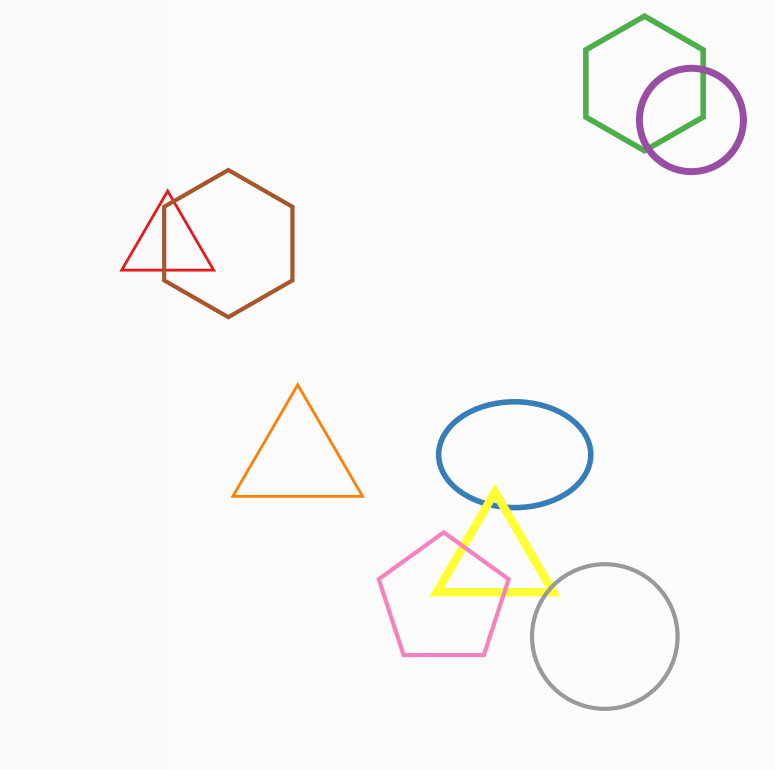[{"shape": "triangle", "thickness": 1, "radius": 0.34, "center": [0.216, 0.683]}, {"shape": "oval", "thickness": 2, "radius": 0.49, "center": [0.664, 0.409]}, {"shape": "hexagon", "thickness": 2, "radius": 0.44, "center": [0.832, 0.892]}, {"shape": "circle", "thickness": 2.5, "radius": 0.34, "center": [0.892, 0.844]}, {"shape": "triangle", "thickness": 1, "radius": 0.48, "center": [0.384, 0.404]}, {"shape": "triangle", "thickness": 3, "radius": 0.43, "center": [0.639, 0.274]}, {"shape": "hexagon", "thickness": 1.5, "radius": 0.48, "center": [0.295, 0.684]}, {"shape": "pentagon", "thickness": 1.5, "radius": 0.44, "center": [0.573, 0.221]}, {"shape": "circle", "thickness": 1.5, "radius": 0.47, "center": [0.78, 0.173]}]